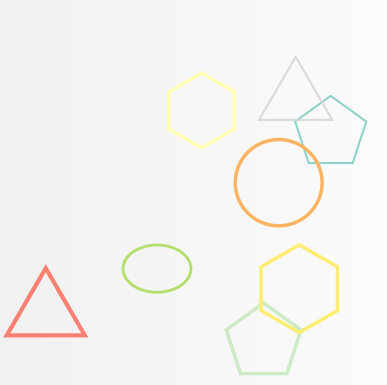[{"shape": "pentagon", "thickness": 1.5, "radius": 0.48, "center": [0.853, 0.655]}, {"shape": "hexagon", "thickness": 2.5, "radius": 0.49, "center": [0.52, 0.713]}, {"shape": "triangle", "thickness": 3, "radius": 0.58, "center": [0.118, 0.187]}, {"shape": "circle", "thickness": 2.5, "radius": 0.56, "center": [0.719, 0.526]}, {"shape": "oval", "thickness": 2, "radius": 0.44, "center": [0.405, 0.302]}, {"shape": "triangle", "thickness": 1.5, "radius": 0.54, "center": [0.763, 0.743]}, {"shape": "pentagon", "thickness": 2.5, "radius": 0.51, "center": [0.68, 0.112]}, {"shape": "hexagon", "thickness": 2.5, "radius": 0.57, "center": [0.772, 0.25]}]